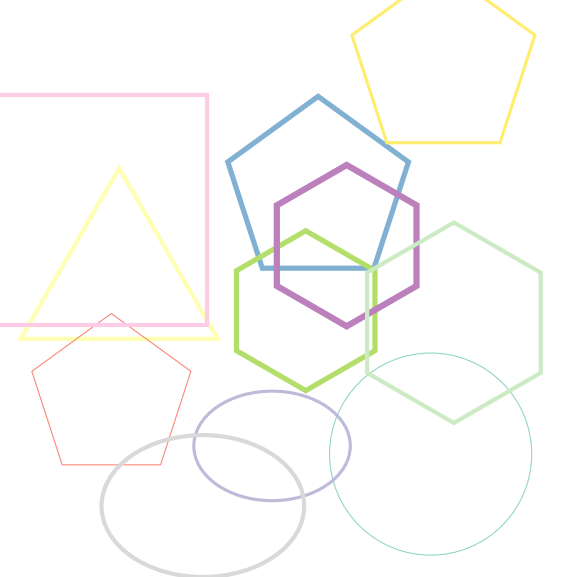[{"shape": "circle", "thickness": 0.5, "radius": 0.88, "center": [0.746, 0.213]}, {"shape": "triangle", "thickness": 2, "radius": 0.99, "center": [0.206, 0.511]}, {"shape": "oval", "thickness": 1.5, "radius": 0.68, "center": [0.471, 0.227]}, {"shape": "pentagon", "thickness": 0.5, "radius": 0.72, "center": [0.193, 0.311]}, {"shape": "pentagon", "thickness": 2.5, "radius": 0.82, "center": [0.551, 0.668]}, {"shape": "hexagon", "thickness": 2.5, "radius": 0.69, "center": [0.529, 0.461]}, {"shape": "square", "thickness": 2, "radius": 1.0, "center": [0.159, 0.635]}, {"shape": "oval", "thickness": 2, "radius": 0.88, "center": [0.351, 0.123]}, {"shape": "hexagon", "thickness": 3, "radius": 0.7, "center": [0.6, 0.574]}, {"shape": "hexagon", "thickness": 2, "radius": 0.87, "center": [0.786, 0.44]}, {"shape": "pentagon", "thickness": 1.5, "radius": 0.83, "center": [0.768, 0.887]}]